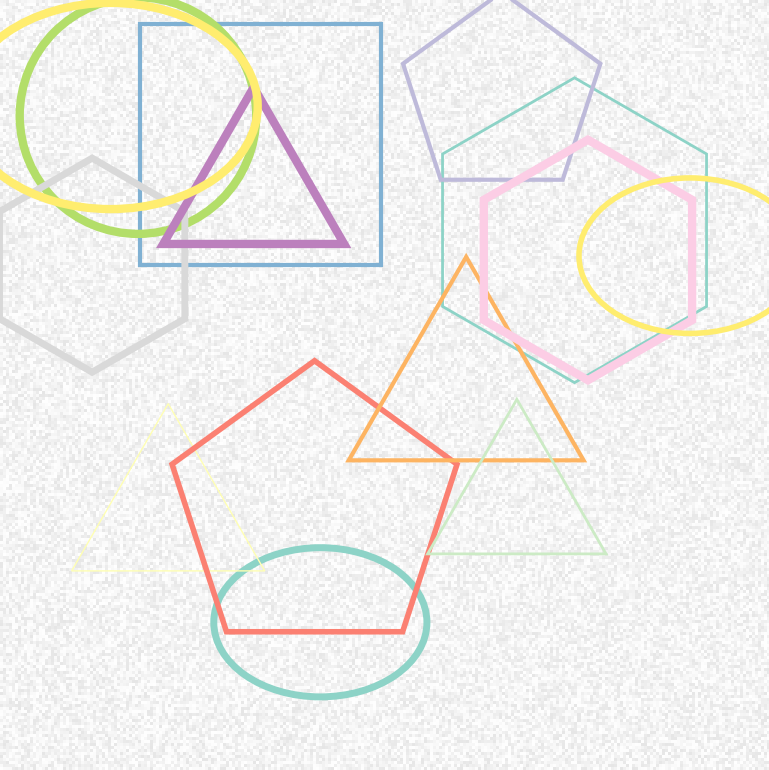[{"shape": "hexagon", "thickness": 1, "radius": 0.99, "center": [0.746, 0.701]}, {"shape": "oval", "thickness": 2.5, "radius": 0.69, "center": [0.416, 0.192]}, {"shape": "triangle", "thickness": 0.5, "radius": 0.72, "center": [0.218, 0.331]}, {"shape": "pentagon", "thickness": 1.5, "radius": 0.67, "center": [0.652, 0.876]}, {"shape": "pentagon", "thickness": 2, "radius": 0.97, "center": [0.408, 0.337]}, {"shape": "square", "thickness": 1.5, "radius": 0.78, "center": [0.339, 0.812]}, {"shape": "triangle", "thickness": 1.5, "radius": 0.88, "center": [0.605, 0.49]}, {"shape": "circle", "thickness": 3, "radius": 0.77, "center": [0.179, 0.85]}, {"shape": "hexagon", "thickness": 3, "radius": 0.78, "center": [0.764, 0.662]}, {"shape": "hexagon", "thickness": 2.5, "radius": 0.69, "center": [0.12, 0.656]}, {"shape": "triangle", "thickness": 3, "radius": 0.68, "center": [0.329, 0.751]}, {"shape": "triangle", "thickness": 1, "radius": 0.67, "center": [0.671, 0.348]}, {"shape": "oval", "thickness": 2, "radius": 0.72, "center": [0.896, 0.668]}, {"shape": "oval", "thickness": 3, "radius": 0.96, "center": [0.143, 0.862]}]